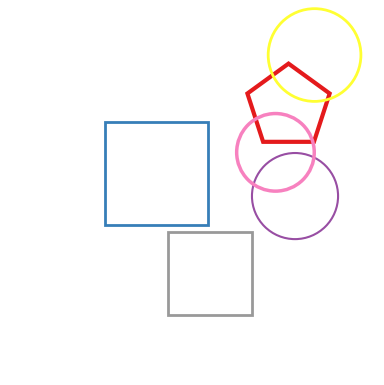[{"shape": "pentagon", "thickness": 3, "radius": 0.56, "center": [0.749, 0.722]}, {"shape": "square", "thickness": 2, "radius": 0.67, "center": [0.406, 0.549]}, {"shape": "circle", "thickness": 1.5, "radius": 0.56, "center": [0.766, 0.491]}, {"shape": "circle", "thickness": 2, "radius": 0.6, "center": [0.817, 0.857]}, {"shape": "circle", "thickness": 2.5, "radius": 0.5, "center": [0.715, 0.604]}, {"shape": "square", "thickness": 2, "radius": 0.54, "center": [0.545, 0.29]}]